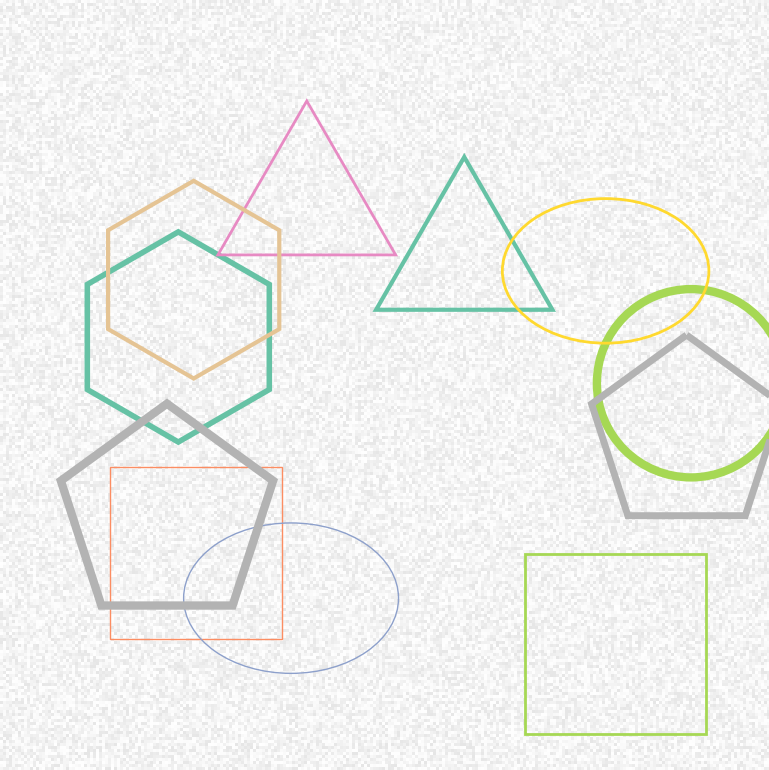[{"shape": "hexagon", "thickness": 2, "radius": 0.68, "center": [0.232, 0.562]}, {"shape": "triangle", "thickness": 1.5, "radius": 0.66, "center": [0.603, 0.664]}, {"shape": "square", "thickness": 0.5, "radius": 0.56, "center": [0.254, 0.282]}, {"shape": "oval", "thickness": 0.5, "radius": 0.7, "center": [0.378, 0.223]}, {"shape": "triangle", "thickness": 1, "radius": 0.67, "center": [0.398, 0.736]}, {"shape": "circle", "thickness": 3, "radius": 0.61, "center": [0.897, 0.502]}, {"shape": "square", "thickness": 1, "radius": 0.59, "center": [0.799, 0.164]}, {"shape": "oval", "thickness": 1, "radius": 0.67, "center": [0.787, 0.648]}, {"shape": "hexagon", "thickness": 1.5, "radius": 0.64, "center": [0.252, 0.637]}, {"shape": "pentagon", "thickness": 3, "radius": 0.72, "center": [0.217, 0.331]}, {"shape": "pentagon", "thickness": 2.5, "radius": 0.65, "center": [0.892, 0.435]}]